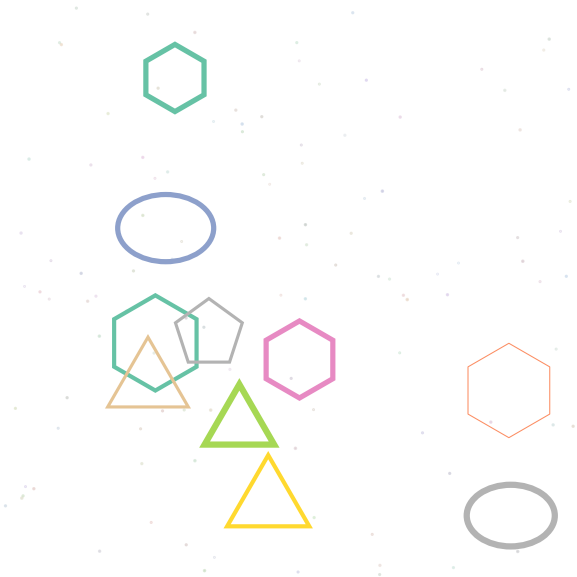[{"shape": "hexagon", "thickness": 2.5, "radius": 0.29, "center": [0.303, 0.864]}, {"shape": "hexagon", "thickness": 2, "radius": 0.41, "center": [0.269, 0.405]}, {"shape": "hexagon", "thickness": 0.5, "radius": 0.41, "center": [0.881, 0.323]}, {"shape": "oval", "thickness": 2.5, "radius": 0.42, "center": [0.287, 0.604]}, {"shape": "hexagon", "thickness": 2.5, "radius": 0.33, "center": [0.519, 0.377]}, {"shape": "triangle", "thickness": 3, "radius": 0.35, "center": [0.414, 0.264]}, {"shape": "triangle", "thickness": 2, "radius": 0.41, "center": [0.464, 0.129]}, {"shape": "triangle", "thickness": 1.5, "radius": 0.4, "center": [0.256, 0.335]}, {"shape": "pentagon", "thickness": 1.5, "radius": 0.3, "center": [0.362, 0.421]}, {"shape": "oval", "thickness": 3, "radius": 0.38, "center": [0.884, 0.106]}]